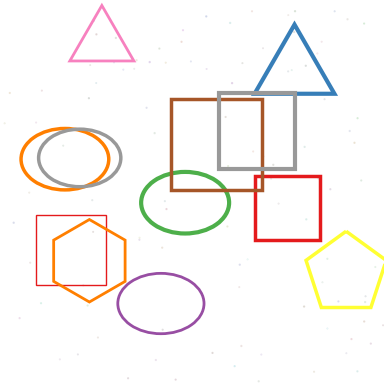[{"shape": "square", "thickness": 2.5, "radius": 0.42, "center": [0.747, 0.459]}, {"shape": "square", "thickness": 1, "radius": 0.45, "center": [0.185, 0.35]}, {"shape": "triangle", "thickness": 3, "radius": 0.6, "center": [0.765, 0.816]}, {"shape": "oval", "thickness": 3, "radius": 0.57, "center": [0.481, 0.473]}, {"shape": "oval", "thickness": 2, "radius": 0.56, "center": [0.418, 0.212]}, {"shape": "oval", "thickness": 2.5, "radius": 0.57, "center": [0.169, 0.587]}, {"shape": "hexagon", "thickness": 2, "radius": 0.54, "center": [0.232, 0.323]}, {"shape": "pentagon", "thickness": 2.5, "radius": 0.55, "center": [0.899, 0.29]}, {"shape": "square", "thickness": 2.5, "radius": 0.59, "center": [0.562, 0.624]}, {"shape": "triangle", "thickness": 2, "radius": 0.48, "center": [0.265, 0.89]}, {"shape": "oval", "thickness": 2.5, "radius": 0.53, "center": [0.207, 0.59]}, {"shape": "square", "thickness": 3, "radius": 0.49, "center": [0.668, 0.66]}]